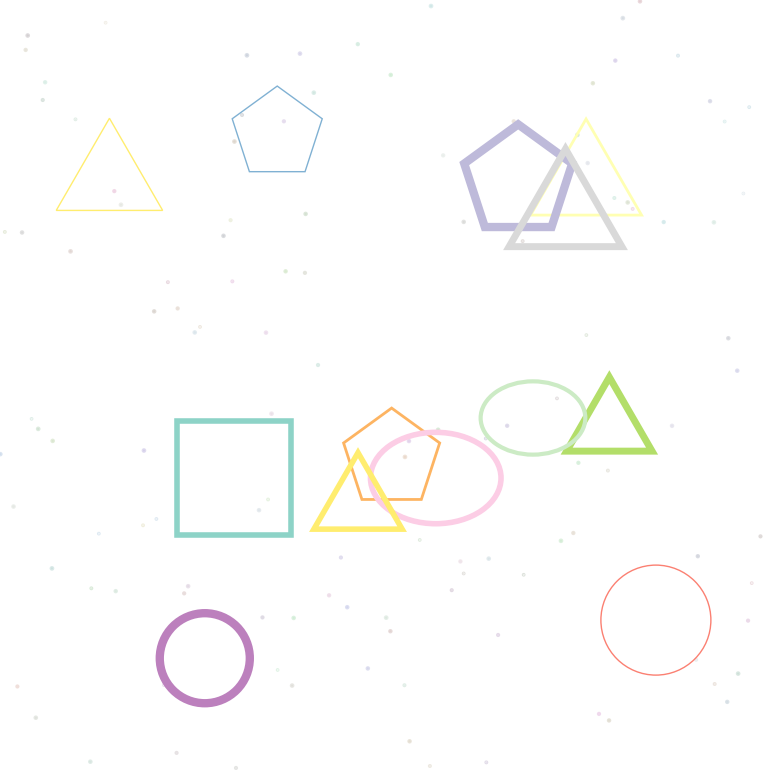[{"shape": "square", "thickness": 2, "radius": 0.37, "center": [0.304, 0.379]}, {"shape": "triangle", "thickness": 1, "radius": 0.42, "center": [0.761, 0.762]}, {"shape": "pentagon", "thickness": 3, "radius": 0.37, "center": [0.673, 0.765]}, {"shape": "circle", "thickness": 0.5, "radius": 0.36, "center": [0.852, 0.195]}, {"shape": "pentagon", "thickness": 0.5, "radius": 0.31, "center": [0.36, 0.827]}, {"shape": "pentagon", "thickness": 1, "radius": 0.33, "center": [0.509, 0.404]}, {"shape": "triangle", "thickness": 2.5, "radius": 0.32, "center": [0.791, 0.446]}, {"shape": "oval", "thickness": 2, "radius": 0.42, "center": [0.566, 0.379]}, {"shape": "triangle", "thickness": 2.5, "radius": 0.42, "center": [0.734, 0.722]}, {"shape": "circle", "thickness": 3, "radius": 0.29, "center": [0.266, 0.145]}, {"shape": "oval", "thickness": 1.5, "radius": 0.34, "center": [0.692, 0.457]}, {"shape": "triangle", "thickness": 2, "radius": 0.33, "center": [0.465, 0.346]}, {"shape": "triangle", "thickness": 0.5, "radius": 0.4, "center": [0.142, 0.767]}]